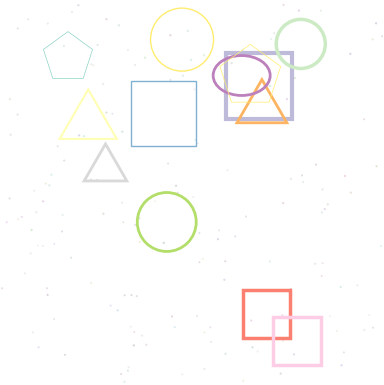[{"shape": "pentagon", "thickness": 0.5, "radius": 0.34, "center": [0.177, 0.851]}, {"shape": "triangle", "thickness": 1.5, "radius": 0.43, "center": [0.229, 0.682]}, {"shape": "square", "thickness": 3, "radius": 0.43, "center": [0.674, 0.776]}, {"shape": "square", "thickness": 2.5, "radius": 0.31, "center": [0.692, 0.185]}, {"shape": "square", "thickness": 1, "radius": 0.42, "center": [0.425, 0.705]}, {"shape": "triangle", "thickness": 2, "radius": 0.37, "center": [0.68, 0.718]}, {"shape": "circle", "thickness": 2, "radius": 0.38, "center": [0.433, 0.423]}, {"shape": "square", "thickness": 2.5, "radius": 0.31, "center": [0.772, 0.114]}, {"shape": "triangle", "thickness": 2, "radius": 0.32, "center": [0.274, 0.562]}, {"shape": "oval", "thickness": 2, "radius": 0.37, "center": [0.628, 0.804]}, {"shape": "circle", "thickness": 2.5, "radius": 0.32, "center": [0.781, 0.886]}, {"shape": "circle", "thickness": 1, "radius": 0.41, "center": [0.473, 0.897]}, {"shape": "pentagon", "thickness": 0.5, "radius": 0.42, "center": [0.65, 0.802]}]